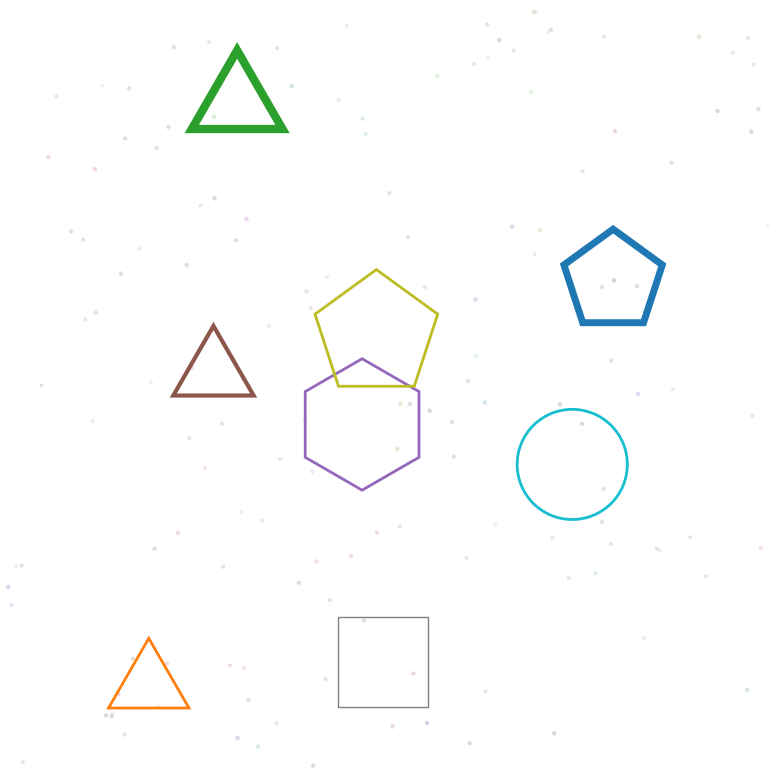[{"shape": "pentagon", "thickness": 2.5, "radius": 0.34, "center": [0.796, 0.635]}, {"shape": "triangle", "thickness": 1, "radius": 0.3, "center": [0.193, 0.111]}, {"shape": "triangle", "thickness": 3, "radius": 0.34, "center": [0.308, 0.866]}, {"shape": "hexagon", "thickness": 1, "radius": 0.43, "center": [0.47, 0.449]}, {"shape": "triangle", "thickness": 1.5, "radius": 0.3, "center": [0.277, 0.516]}, {"shape": "square", "thickness": 0.5, "radius": 0.29, "center": [0.497, 0.14]}, {"shape": "pentagon", "thickness": 1, "radius": 0.42, "center": [0.489, 0.566]}, {"shape": "circle", "thickness": 1, "radius": 0.36, "center": [0.743, 0.397]}]